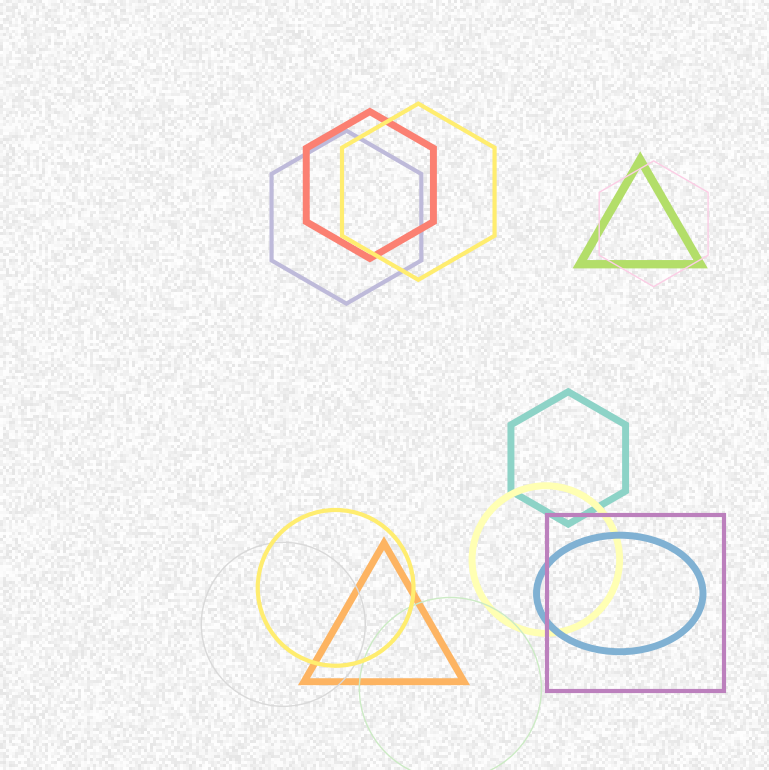[{"shape": "hexagon", "thickness": 2.5, "radius": 0.43, "center": [0.738, 0.405]}, {"shape": "circle", "thickness": 2.5, "radius": 0.48, "center": [0.709, 0.273]}, {"shape": "hexagon", "thickness": 1.5, "radius": 0.56, "center": [0.45, 0.718]}, {"shape": "hexagon", "thickness": 2.5, "radius": 0.48, "center": [0.48, 0.76]}, {"shape": "oval", "thickness": 2.5, "radius": 0.54, "center": [0.805, 0.229]}, {"shape": "triangle", "thickness": 2.5, "radius": 0.6, "center": [0.499, 0.175]}, {"shape": "triangle", "thickness": 3, "radius": 0.45, "center": [0.831, 0.702]}, {"shape": "hexagon", "thickness": 0.5, "radius": 0.41, "center": [0.849, 0.709]}, {"shape": "circle", "thickness": 0.5, "radius": 0.53, "center": [0.368, 0.189]}, {"shape": "square", "thickness": 1.5, "radius": 0.57, "center": [0.825, 0.217]}, {"shape": "circle", "thickness": 0.5, "radius": 0.59, "center": [0.585, 0.106]}, {"shape": "circle", "thickness": 1.5, "radius": 0.51, "center": [0.436, 0.237]}, {"shape": "hexagon", "thickness": 1.5, "radius": 0.57, "center": [0.543, 0.751]}]